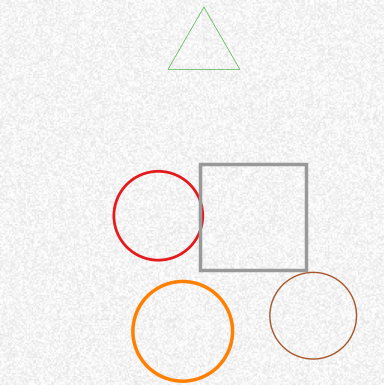[{"shape": "circle", "thickness": 2, "radius": 0.58, "center": [0.411, 0.44]}, {"shape": "triangle", "thickness": 0.5, "radius": 0.54, "center": [0.53, 0.874]}, {"shape": "circle", "thickness": 2.5, "radius": 0.65, "center": [0.475, 0.139]}, {"shape": "circle", "thickness": 1, "radius": 0.56, "center": [0.813, 0.18]}, {"shape": "square", "thickness": 2.5, "radius": 0.69, "center": [0.657, 0.436]}]